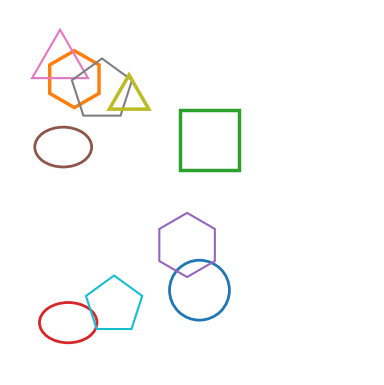[{"shape": "circle", "thickness": 2, "radius": 0.39, "center": [0.518, 0.246]}, {"shape": "hexagon", "thickness": 2.5, "radius": 0.37, "center": [0.193, 0.794]}, {"shape": "square", "thickness": 2.5, "radius": 0.38, "center": [0.544, 0.636]}, {"shape": "oval", "thickness": 2, "radius": 0.37, "center": [0.177, 0.162]}, {"shape": "hexagon", "thickness": 1.5, "radius": 0.42, "center": [0.486, 0.364]}, {"shape": "oval", "thickness": 2, "radius": 0.37, "center": [0.164, 0.618]}, {"shape": "triangle", "thickness": 1.5, "radius": 0.42, "center": [0.156, 0.839]}, {"shape": "pentagon", "thickness": 1.5, "radius": 0.41, "center": [0.265, 0.766]}, {"shape": "triangle", "thickness": 2.5, "radius": 0.3, "center": [0.335, 0.746]}, {"shape": "pentagon", "thickness": 1.5, "radius": 0.38, "center": [0.296, 0.208]}]